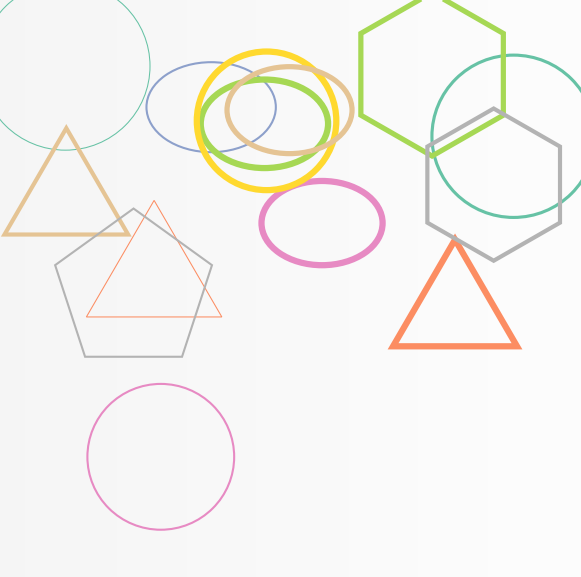[{"shape": "circle", "thickness": 0.5, "radius": 0.73, "center": [0.112, 0.885]}, {"shape": "circle", "thickness": 1.5, "radius": 0.7, "center": [0.884, 0.763]}, {"shape": "triangle", "thickness": 0.5, "radius": 0.67, "center": [0.265, 0.518]}, {"shape": "triangle", "thickness": 3, "radius": 0.62, "center": [0.783, 0.461]}, {"shape": "oval", "thickness": 1, "radius": 0.56, "center": [0.363, 0.814]}, {"shape": "oval", "thickness": 3, "radius": 0.52, "center": [0.554, 0.613]}, {"shape": "circle", "thickness": 1, "radius": 0.63, "center": [0.277, 0.208]}, {"shape": "hexagon", "thickness": 2.5, "radius": 0.71, "center": [0.743, 0.87]}, {"shape": "oval", "thickness": 3, "radius": 0.55, "center": [0.455, 0.785]}, {"shape": "circle", "thickness": 3, "radius": 0.6, "center": [0.459, 0.79]}, {"shape": "oval", "thickness": 2.5, "radius": 0.54, "center": [0.498, 0.808]}, {"shape": "triangle", "thickness": 2, "radius": 0.61, "center": [0.114, 0.654]}, {"shape": "pentagon", "thickness": 1, "radius": 0.71, "center": [0.23, 0.496]}, {"shape": "hexagon", "thickness": 2, "radius": 0.66, "center": [0.849, 0.679]}]